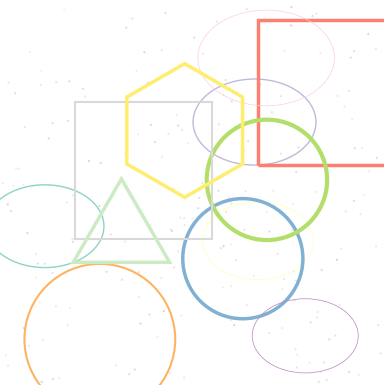[{"shape": "oval", "thickness": 1, "radius": 0.77, "center": [0.116, 0.412]}, {"shape": "oval", "thickness": 0.5, "radius": 0.72, "center": [0.671, 0.375]}, {"shape": "oval", "thickness": 1, "radius": 0.8, "center": [0.661, 0.683]}, {"shape": "square", "thickness": 2.5, "radius": 0.94, "center": [0.858, 0.759]}, {"shape": "circle", "thickness": 2.5, "radius": 0.78, "center": [0.631, 0.328]}, {"shape": "circle", "thickness": 1.5, "radius": 0.98, "center": [0.259, 0.119]}, {"shape": "circle", "thickness": 3, "radius": 0.78, "center": [0.693, 0.533]}, {"shape": "oval", "thickness": 0.5, "radius": 0.89, "center": [0.691, 0.85]}, {"shape": "square", "thickness": 1.5, "radius": 0.88, "center": [0.372, 0.557]}, {"shape": "oval", "thickness": 0.5, "radius": 0.69, "center": [0.793, 0.128]}, {"shape": "triangle", "thickness": 2.5, "radius": 0.72, "center": [0.315, 0.391]}, {"shape": "hexagon", "thickness": 2.5, "radius": 0.87, "center": [0.48, 0.661]}]